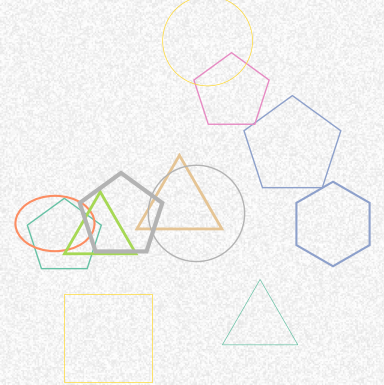[{"shape": "pentagon", "thickness": 1, "radius": 0.5, "center": [0.167, 0.384]}, {"shape": "triangle", "thickness": 0.5, "radius": 0.57, "center": [0.676, 0.161]}, {"shape": "oval", "thickness": 1.5, "radius": 0.51, "center": [0.143, 0.419]}, {"shape": "hexagon", "thickness": 1.5, "radius": 0.55, "center": [0.865, 0.418]}, {"shape": "pentagon", "thickness": 1, "radius": 0.66, "center": [0.759, 0.62]}, {"shape": "pentagon", "thickness": 1, "radius": 0.51, "center": [0.601, 0.76]}, {"shape": "triangle", "thickness": 2, "radius": 0.54, "center": [0.26, 0.394]}, {"shape": "square", "thickness": 0.5, "radius": 0.57, "center": [0.281, 0.123]}, {"shape": "circle", "thickness": 0.5, "radius": 0.58, "center": [0.539, 0.894]}, {"shape": "triangle", "thickness": 2, "radius": 0.64, "center": [0.466, 0.469]}, {"shape": "circle", "thickness": 1, "radius": 0.63, "center": [0.51, 0.446]}, {"shape": "pentagon", "thickness": 3, "radius": 0.56, "center": [0.314, 0.438]}]